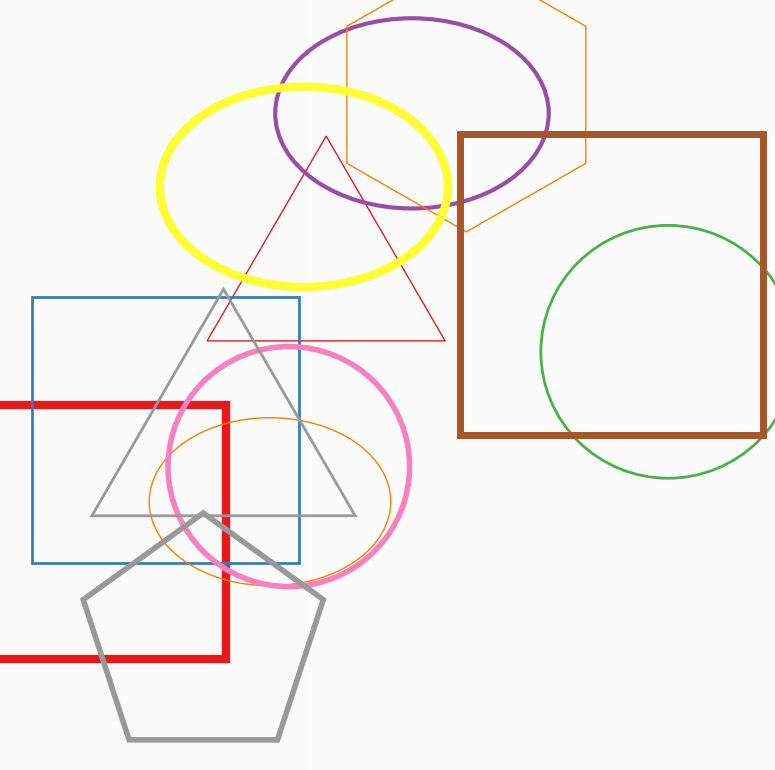[{"shape": "square", "thickness": 3, "radius": 0.83, "center": [0.127, 0.309]}, {"shape": "triangle", "thickness": 0.5, "radius": 0.89, "center": [0.421, 0.646]}, {"shape": "square", "thickness": 1, "radius": 0.86, "center": [0.213, 0.441]}, {"shape": "circle", "thickness": 1, "radius": 0.82, "center": [0.862, 0.543]}, {"shape": "oval", "thickness": 1.5, "radius": 0.88, "center": [0.532, 0.853]}, {"shape": "oval", "thickness": 0.5, "radius": 0.78, "center": [0.348, 0.348]}, {"shape": "hexagon", "thickness": 0.5, "radius": 0.89, "center": [0.602, 0.877]}, {"shape": "oval", "thickness": 3, "radius": 0.93, "center": [0.392, 0.757]}, {"shape": "square", "thickness": 2.5, "radius": 0.98, "center": [0.789, 0.63]}, {"shape": "circle", "thickness": 2, "radius": 0.78, "center": [0.373, 0.394]}, {"shape": "triangle", "thickness": 1, "radius": 0.98, "center": [0.288, 0.428]}, {"shape": "pentagon", "thickness": 2, "radius": 0.81, "center": [0.262, 0.171]}]